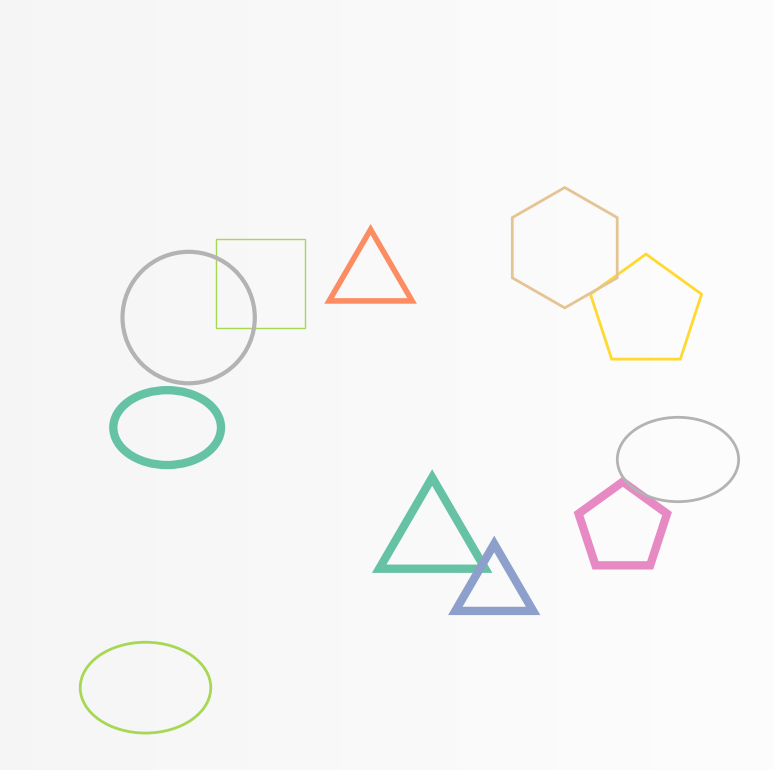[{"shape": "oval", "thickness": 3, "radius": 0.35, "center": [0.216, 0.445]}, {"shape": "triangle", "thickness": 3, "radius": 0.39, "center": [0.558, 0.301]}, {"shape": "triangle", "thickness": 2, "radius": 0.31, "center": [0.478, 0.64]}, {"shape": "triangle", "thickness": 3, "radius": 0.29, "center": [0.638, 0.236]}, {"shape": "pentagon", "thickness": 3, "radius": 0.3, "center": [0.804, 0.314]}, {"shape": "oval", "thickness": 1, "radius": 0.42, "center": [0.188, 0.107]}, {"shape": "square", "thickness": 0.5, "radius": 0.29, "center": [0.336, 0.632]}, {"shape": "pentagon", "thickness": 1, "radius": 0.38, "center": [0.834, 0.595]}, {"shape": "hexagon", "thickness": 1, "radius": 0.39, "center": [0.729, 0.678]}, {"shape": "circle", "thickness": 1.5, "radius": 0.43, "center": [0.243, 0.588]}, {"shape": "oval", "thickness": 1, "radius": 0.39, "center": [0.875, 0.403]}]